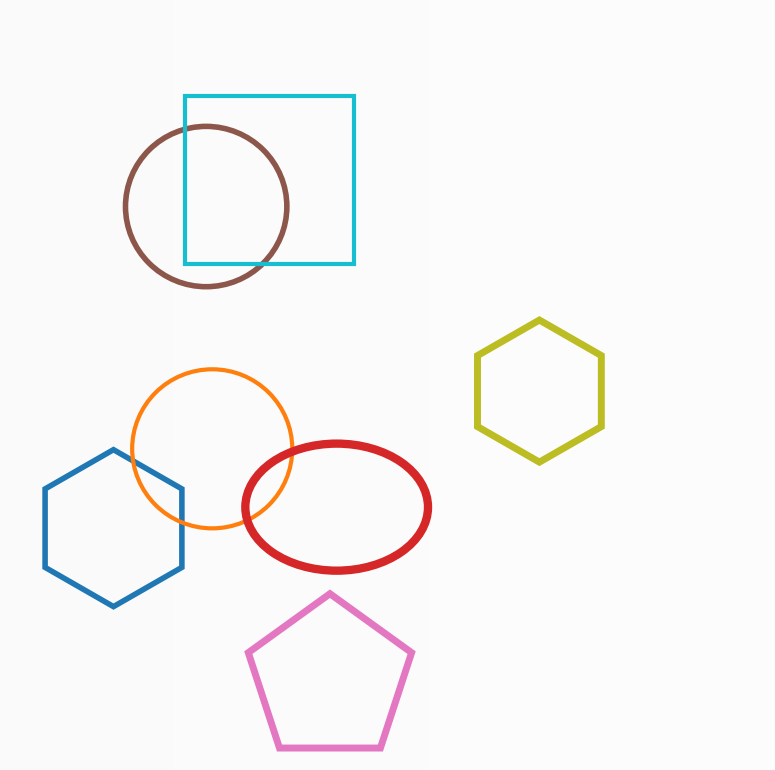[{"shape": "hexagon", "thickness": 2, "radius": 0.51, "center": [0.146, 0.314]}, {"shape": "circle", "thickness": 1.5, "radius": 0.52, "center": [0.274, 0.417]}, {"shape": "oval", "thickness": 3, "radius": 0.59, "center": [0.434, 0.341]}, {"shape": "circle", "thickness": 2, "radius": 0.52, "center": [0.266, 0.732]}, {"shape": "pentagon", "thickness": 2.5, "radius": 0.55, "center": [0.426, 0.118]}, {"shape": "hexagon", "thickness": 2.5, "radius": 0.46, "center": [0.696, 0.492]}, {"shape": "square", "thickness": 1.5, "radius": 0.54, "center": [0.347, 0.766]}]